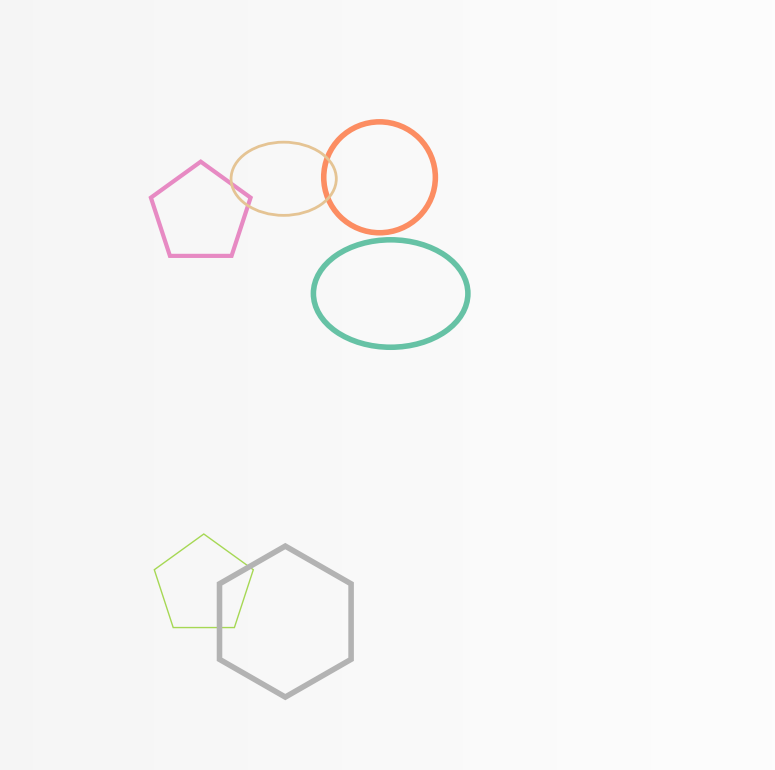[{"shape": "oval", "thickness": 2, "radius": 0.5, "center": [0.504, 0.619]}, {"shape": "circle", "thickness": 2, "radius": 0.36, "center": [0.49, 0.77]}, {"shape": "pentagon", "thickness": 1.5, "radius": 0.34, "center": [0.259, 0.722]}, {"shape": "pentagon", "thickness": 0.5, "radius": 0.34, "center": [0.263, 0.239]}, {"shape": "oval", "thickness": 1, "radius": 0.34, "center": [0.366, 0.768]}, {"shape": "hexagon", "thickness": 2, "radius": 0.49, "center": [0.368, 0.193]}]